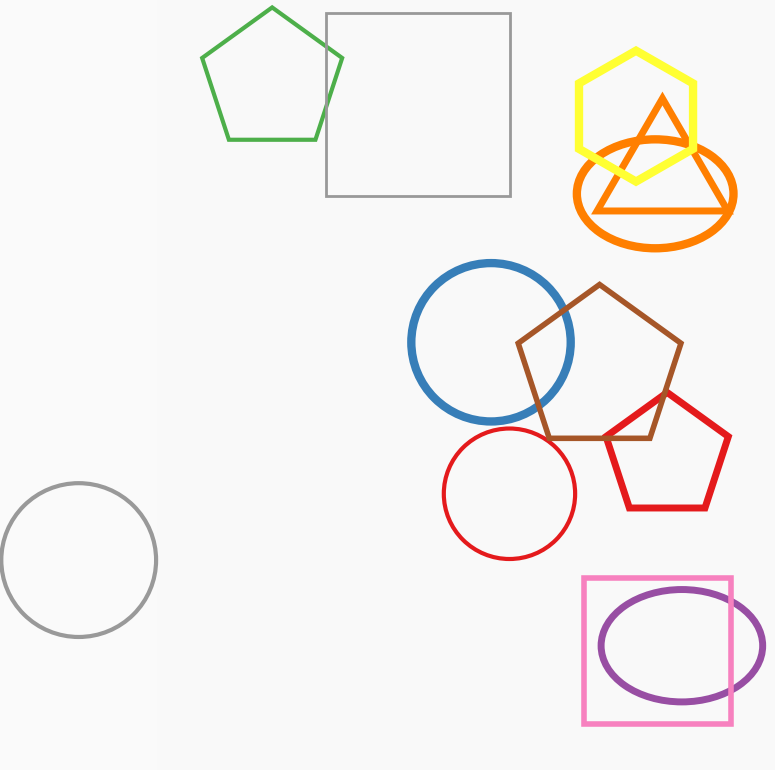[{"shape": "pentagon", "thickness": 2.5, "radius": 0.41, "center": [0.861, 0.407]}, {"shape": "circle", "thickness": 1.5, "radius": 0.42, "center": [0.657, 0.359]}, {"shape": "circle", "thickness": 3, "radius": 0.51, "center": [0.634, 0.555]}, {"shape": "pentagon", "thickness": 1.5, "radius": 0.47, "center": [0.351, 0.895]}, {"shape": "oval", "thickness": 2.5, "radius": 0.52, "center": [0.88, 0.161]}, {"shape": "triangle", "thickness": 2.5, "radius": 0.49, "center": [0.855, 0.775]}, {"shape": "oval", "thickness": 3, "radius": 0.51, "center": [0.845, 0.748]}, {"shape": "hexagon", "thickness": 3, "radius": 0.42, "center": [0.821, 0.849]}, {"shape": "pentagon", "thickness": 2, "radius": 0.55, "center": [0.774, 0.52]}, {"shape": "square", "thickness": 2, "radius": 0.47, "center": [0.848, 0.155]}, {"shape": "circle", "thickness": 1.5, "radius": 0.5, "center": [0.102, 0.273]}, {"shape": "square", "thickness": 1, "radius": 0.59, "center": [0.539, 0.864]}]